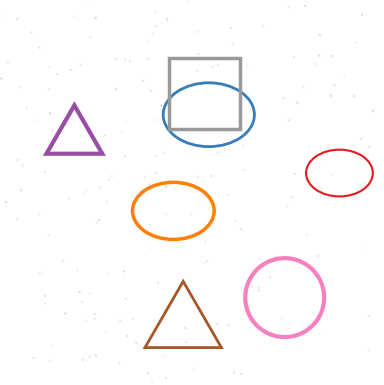[{"shape": "oval", "thickness": 1.5, "radius": 0.43, "center": [0.882, 0.551]}, {"shape": "oval", "thickness": 2, "radius": 0.59, "center": [0.542, 0.702]}, {"shape": "triangle", "thickness": 3, "radius": 0.42, "center": [0.193, 0.643]}, {"shape": "oval", "thickness": 2.5, "radius": 0.53, "center": [0.45, 0.452]}, {"shape": "triangle", "thickness": 2, "radius": 0.57, "center": [0.476, 0.155]}, {"shape": "circle", "thickness": 3, "radius": 0.51, "center": [0.74, 0.227]}, {"shape": "square", "thickness": 2.5, "radius": 0.46, "center": [0.531, 0.757]}]